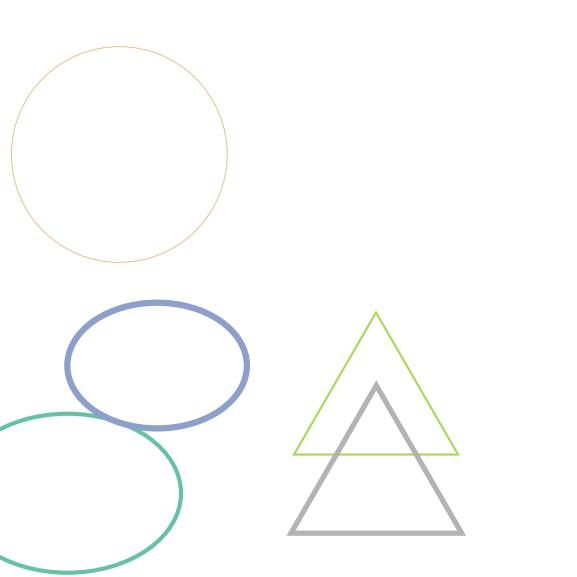[{"shape": "oval", "thickness": 2, "radius": 0.98, "center": [0.117, 0.145]}, {"shape": "oval", "thickness": 3, "radius": 0.78, "center": [0.272, 0.366]}, {"shape": "triangle", "thickness": 1, "radius": 0.82, "center": [0.651, 0.294]}, {"shape": "circle", "thickness": 0.5, "radius": 0.93, "center": [0.207, 0.732]}, {"shape": "triangle", "thickness": 2.5, "radius": 0.85, "center": [0.652, 0.161]}]